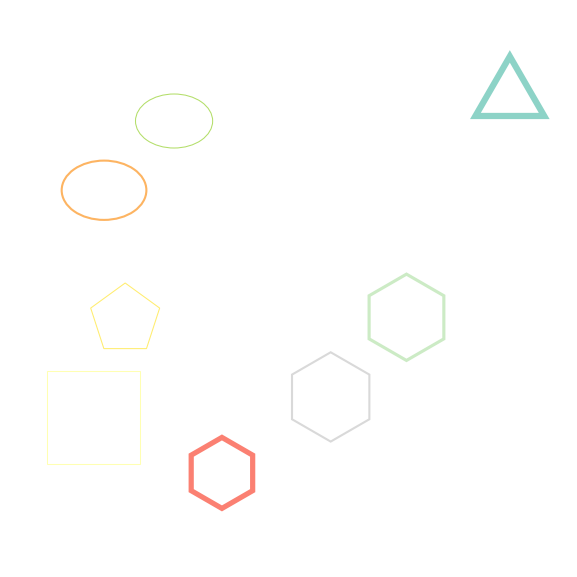[{"shape": "triangle", "thickness": 3, "radius": 0.34, "center": [0.883, 0.833]}, {"shape": "square", "thickness": 0.5, "radius": 0.4, "center": [0.162, 0.277]}, {"shape": "hexagon", "thickness": 2.5, "radius": 0.31, "center": [0.384, 0.18]}, {"shape": "oval", "thickness": 1, "radius": 0.37, "center": [0.18, 0.67]}, {"shape": "oval", "thickness": 0.5, "radius": 0.33, "center": [0.301, 0.79]}, {"shape": "hexagon", "thickness": 1, "radius": 0.39, "center": [0.573, 0.312]}, {"shape": "hexagon", "thickness": 1.5, "radius": 0.37, "center": [0.704, 0.45]}, {"shape": "pentagon", "thickness": 0.5, "radius": 0.31, "center": [0.217, 0.446]}]